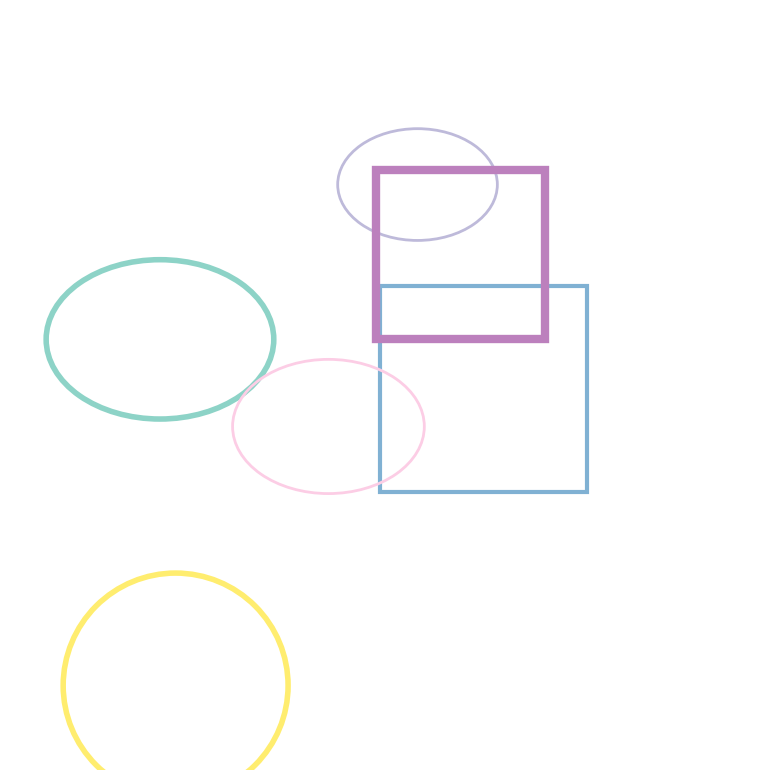[{"shape": "oval", "thickness": 2, "radius": 0.74, "center": [0.208, 0.559]}, {"shape": "oval", "thickness": 1, "radius": 0.52, "center": [0.542, 0.76]}, {"shape": "square", "thickness": 1.5, "radius": 0.67, "center": [0.628, 0.495]}, {"shape": "oval", "thickness": 1, "radius": 0.62, "center": [0.427, 0.446]}, {"shape": "square", "thickness": 3, "radius": 0.55, "center": [0.598, 0.67]}, {"shape": "circle", "thickness": 2, "radius": 0.73, "center": [0.228, 0.11]}]